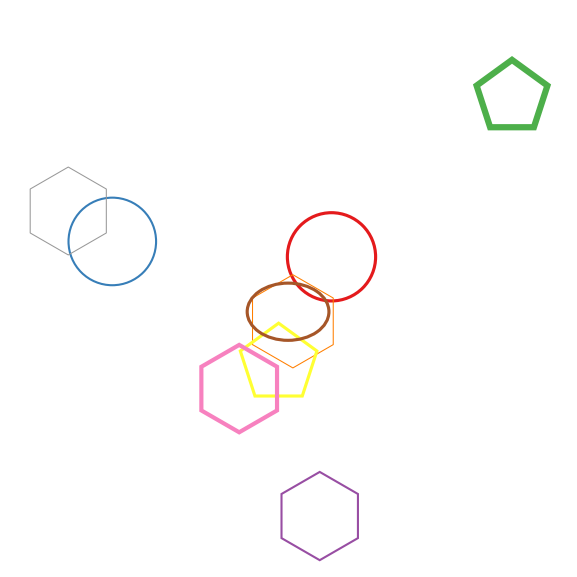[{"shape": "circle", "thickness": 1.5, "radius": 0.38, "center": [0.574, 0.554]}, {"shape": "circle", "thickness": 1, "radius": 0.38, "center": [0.194, 0.581]}, {"shape": "pentagon", "thickness": 3, "radius": 0.32, "center": [0.887, 0.831]}, {"shape": "hexagon", "thickness": 1, "radius": 0.38, "center": [0.554, 0.106]}, {"shape": "hexagon", "thickness": 0.5, "radius": 0.4, "center": [0.507, 0.443]}, {"shape": "pentagon", "thickness": 1.5, "radius": 0.35, "center": [0.482, 0.37]}, {"shape": "oval", "thickness": 1.5, "radius": 0.35, "center": [0.499, 0.459]}, {"shape": "hexagon", "thickness": 2, "radius": 0.38, "center": [0.414, 0.326]}, {"shape": "hexagon", "thickness": 0.5, "radius": 0.38, "center": [0.118, 0.634]}]